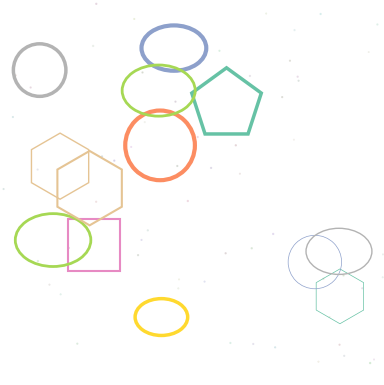[{"shape": "pentagon", "thickness": 2.5, "radius": 0.47, "center": [0.588, 0.729]}, {"shape": "hexagon", "thickness": 0.5, "radius": 0.36, "center": [0.883, 0.23]}, {"shape": "circle", "thickness": 3, "radius": 0.45, "center": [0.416, 0.622]}, {"shape": "circle", "thickness": 0.5, "radius": 0.35, "center": [0.818, 0.319]}, {"shape": "oval", "thickness": 3, "radius": 0.42, "center": [0.452, 0.875]}, {"shape": "square", "thickness": 1.5, "radius": 0.33, "center": [0.244, 0.364]}, {"shape": "oval", "thickness": 2, "radius": 0.47, "center": [0.412, 0.765]}, {"shape": "oval", "thickness": 2, "radius": 0.49, "center": [0.138, 0.376]}, {"shape": "oval", "thickness": 2.5, "radius": 0.34, "center": [0.419, 0.176]}, {"shape": "hexagon", "thickness": 1.5, "radius": 0.48, "center": [0.233, 0.511]}, {"shape": "hexagon", "thickness": 1, "radius": 0.43, "center": [0.156, 0.568]}, {"shape": "circle", "thickness": 2.5, "radius": 0.34, "center": [0.103, 0.818]}, {"shape": "oval", "thickness": 1, "radius": 0.43, "center": [0.88, 0.347]}]